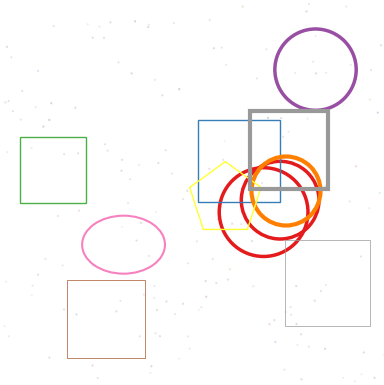[{"shape": "circle", "thickness": 2.5, "radius": 0.58, "center": [0.685, 0.449]}, {"shape": "circle", "thickness": 2.5, "radius": 0.5, "center": [0.728, 0.48]}, {"shape": "square", "thickness": 1, "radius": 0.53, "center": [0.621, 0.581]}, {"shape": "square", "thickness": 1, "radius": 0.42, "center": [0.138, 0.559]}, {"shape": "circle", "thickness": 2.5, "radius": 0.53, "center": [0.82, 0.819]}, {"shape": "circle", "thickness": 3, "radius": 0.45, "center": [0.743, 0.504]}, {"shape": "pentagon", "thickness": 1, "radius": 0.49, "center": [0.585, 0.483]}, {"shape": "square", "thickness": 0.5, "radius": 0.51, "center": [0.276, 0.172]}, {"shape": "oval", "thickness": 1.5, "radius": 0.54, "center": [0.321, 0.364]}, {"shape": "square", "thickness": 0.5, "radius": 0.55, "center": [0.851, 0.265]}, {"shape": "square", "thickness": 3, "radius": 0.51, "center": [0.751, 0.61]}]